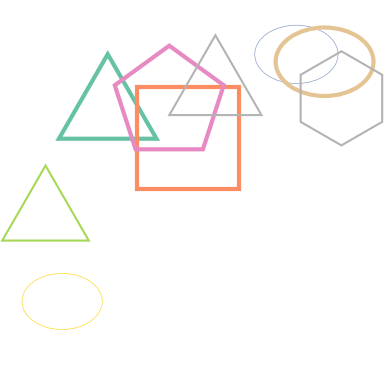[{"shape": "triangle", "thickness": 3, "radius": 0.73, "center": [0.28, 0.713]}, {"shape": "square", "thickness": 3, "radius": 0.66, "center": [0.489, 0.642]}, {"shape": "oval", "thickness": 0.5, "radius": 0.54, "center": [0.77, 0.859]}, {"shape": "pentagon", "thickness": 3, "radius": 0.74, "center": [0.44, 0.733]}, {"shape": "triangle", "thickness": 1.5, "radius": 0.65, "center": [0.118, 0.44]}, {"shape": "oval", "thickness": 0.5, "radius": 0.52, "center": [0.161, 0.217]}, {"shape": "oval", "thickness": 3, "radius": 0.64, "center": [0.843, 0.84]}, {"shape": "triangle", "thickness": 1.5, "radius": 0.69, "center": [0.559, 0.77]}, {"shape": "hexagon", "thickness": 1.5, "radius": 0.61, "center": [0.887, 0.745]}]